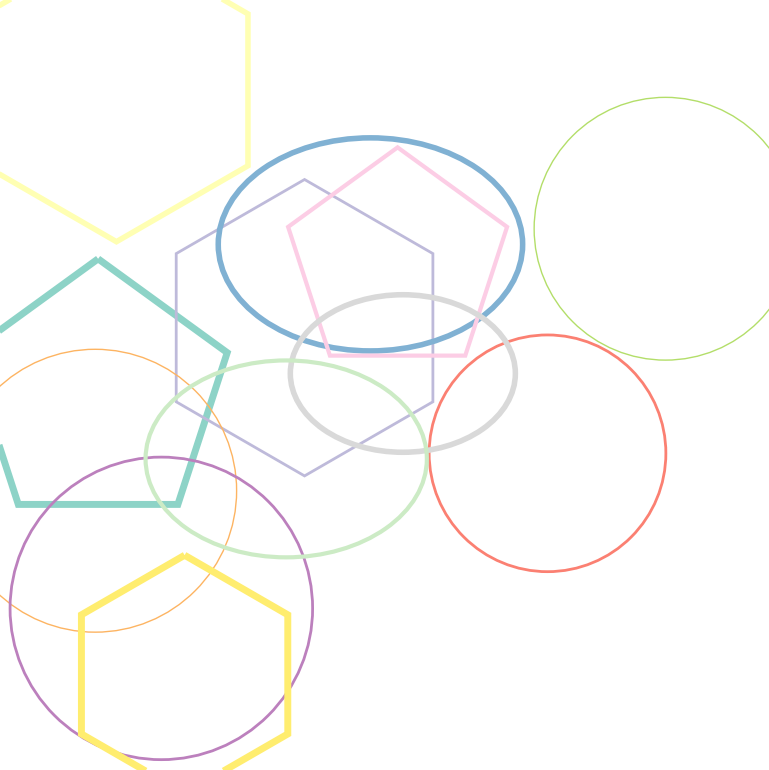[{"shape": "pentagon", "thickness": 2.5, "radius": 0.88, "center": [0.127, 0.488]}, {"shape": "hexagon", "thickness": 2, "radius": 0.99, "center": [0.151, 0.883]}, {"shape": "hexagon", "thickness": 1, "radius": 0.96, "center": [0.396, 0.574]}, {"shape": "circle", "thickness": 1, "radius": 0.77, "center": [0.711, 0.411]}, {"shape": "oval", "thickness": 2, "radius": 0.99, "center": [0.481, 0.683]}, {"shape": "circle", "thickness": 0.5, "radius": 0.92, "center": [0.124, 0.363]}, {"shape": "circle", "thickness": 0.5, "radius": 0.85, "center": [0.864, 0.703]}, {"shape": "pentagon", "thickness": 1.5, "radius": 0.75, "center": [0.516, 0.659]}, {"shape": "oval", "thickness": 2, "radius": 0.73, "center": [0.523, 0.515]}, {"shape": "circle", "thickness": 1, "radius": 0.98, "center": [0.21, 0.21]}, {"shape": "oval", "thickness": 1.5, "radius": 0.91, "center": [0.372, 0.404]}, {"shape": "hexagon", "thickness": 2.5, "radius": 0.77, "center": [0.24, 0.124]}]